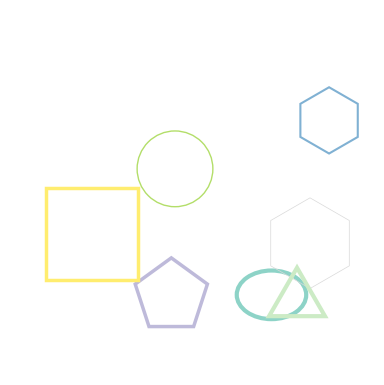[{"shape": "oval", "thickness": 3, "radius": 0.45, "center": [0.705, 0.234]}, {"shape": "pentagon", "thickness": 2.5, "radius": 0.49, "center": [0.445, 0.232]}, {"shape": "hexagon", "thickness": 1.5, "radius": 0.43, "center": [0.855, 0.687]}, {"shape": "circle", "thickness": 1, "radius": 0.49, "center": [0.455, 0.561]}, {"shape": "hexagon", "thickness": 0.5, "radius": 0.59, "center": [0.805, 0.368]}, {"shape": "triangle", "thickness": 3, "radius": 0.42, "center": [0.771, 0.221]}, {"shape": "square", "thickness": 2.5, "radius": 0.6, "center": [0.24, 0.392]}]